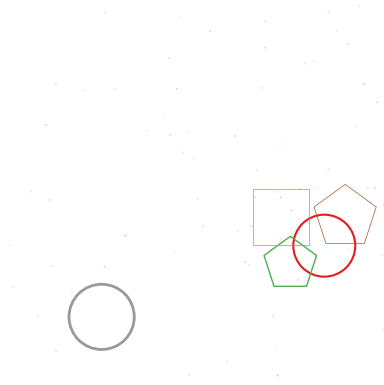[{"shape": "circle", "thickness": 1.5, "radius": 0.4, "center": [0.842, 0.362]}, {"shape": "pentagon", "thickness": 1, "radius": 0.36, "center": [0.754, 0.314]}, {"shape": "square", "thickness": 0.5, "radius": 0.37, "center": [0.729, 0.436]}, {"shape": "pentagon", "thickness": 0.5, "radius": 0.42, "center": [0.897, 0.436]}, {"shape": "circle", "thickness": 2, "radius": 0.42, "center": [0.264, 0.177]}]